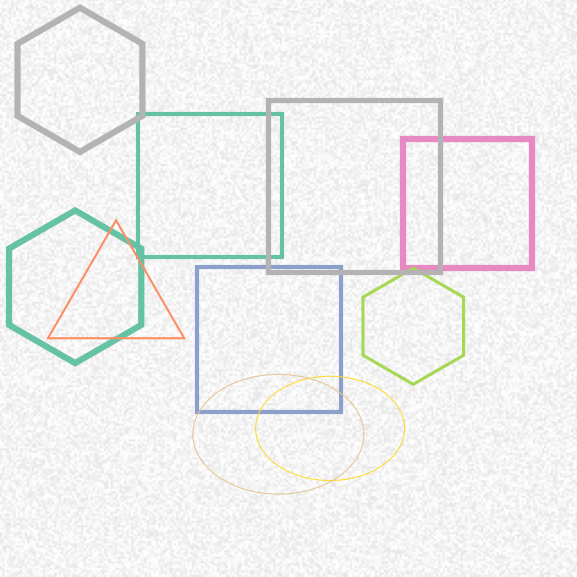[{"shape": "square", "thickness": 2, "radius": 0.62, "center": [0.363, 0.678]}, {"shape": "hexagon", "thickness": 3, "radius": 0.66, "center": [0.13, 0.503]}, {"shape": "triangle", "thickness": 1, "radius": 0.68, "center": [0.201, 0.482]}, {"shape": "square", "thickness": 2, "radius": 0.63, "center": [0.466, 0.411]}, {"shape": "square", "thickness": 3, "radius": 0.56, "center": [0.81, 0.647]}, {"shape": "hexagon", "thickness": 1.5, "radius": 0.5, "center": [0.716, 0.434]}, {"shape": "oval", "thickness": 0.5, "radius": 0.64, "center": [0.572, 0.257]}, {"shape": "oval", "thickness": 0.5, "radius": 0.74, "center": [0.482, 0.247]}, {"shape": "hexagon", "thickness": 3, "radius": 0.62, "center": [0.138, 0.861]}, {"shape": "square", "thickness": 2.5, "radius": 0.74, "center": [0.613, 0.677]}]